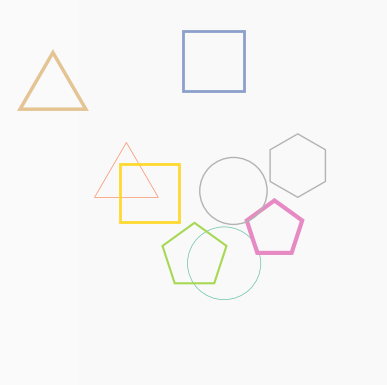[{"shape": "circle", "thickness": 0.5, "radius": 0.47, "center": [0.578, 0.316]}, {"shape": "triangle", "thickness": 0.5, "radius": 0.48, "center": [0.326, 0.535]}, {"shape": "square", "thickness": 2, "radius": 0.39, "center": [0.551, 0.842]}, {"shape": "pentagon", "thickness": 3, "radius": 0.38, "center": [0.708, 0.404]}, {"shape": "pentagon", "thickness": 1.5, "radius": 0.43, "center": [0.502, 0.334]}, {"shape": "square", "thickness": 2, "radius": 0.38, "center": [0.386, 0.498]}, {"shape": "triangle", "thickness": 2.5, "radius": 0.49, "center": [0.137, 0.765]}, {"shape": "circle", "thickness": 1, "radius": 0.43, "center": [0.602, 0.504]}, {"shape": "hexagon", "thickness": 1, "radius": 0.41, "center": [0.768, 0.57]}]